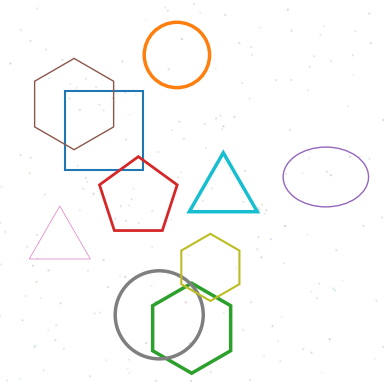[{"shape": "square", "thickness": 1.5, "radius": 0.51, "center": [0.271, 0.661]}, {"shape": "circle", "thickness": 2.5, "radius": 0.42, "center": [0.459, 0.857]}, {"shape": "hexagon", "thickness": 2.5, "radius": 0.58, "center": [0.498, 0.148]}, {"shape": "pentagon", "thickness": 2, "radius": 0.53, "center": [0.359, 0.487]}, {"shape": "oval", "thickness": 1, "radius": 0.55, "center": [0.846, 0.54]}, {"shape": "hexagon", "thickness": 1, "radius": 0.59, "center": [0.193, 0.73]}, {"shape": "triangle", "thickness": 0.5, "radius": 0.46, "center": [0.155, 0.373]}, {"shape": "circle", "thickness": 2.5, "radius": 0.57, "center": [0.414, 0.182]}, {"shape": "hexagon", "thickness": 1.5, "radius": 0.44, "center": [0.546, 0.306]}, {"shape": "triangle", "thickness": 2.5, "radius": 0.51, "center": [0.58, 0.501]}]